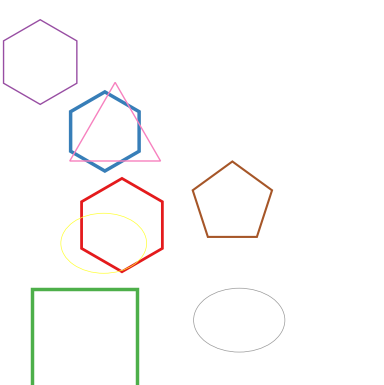[{"shape": "hexagon", "thickness": 2, "radius": 0.61, "center": [0.317, 0.415]}, {"shape": "hexagon", "thickness": 2.5, "radius": 0.51, "center": [0.272, 0.659]}, {"shape": "square", "thickness": 2.5, "radius": 0.68, "center": [0.219, 0.114]}, {"shape": "hexagon", "thickness": 1, "radius": 0.55, "center": [0.104, 0.839]}, {"shape": "oval", "thickness": 0.5, "radius": 0.56, "center": [0.269, 0.368]}, {"shape": "pentagon", "thickness": 1.5, "radius": 0.54, "center": [0.604, 0.472]}, {"shape": "triangle", "thickness": 1, "radius": 0.68, "center": [0.299, 0.65]}, {"shape": "oval", "thickness": 0.5, "radius": 0.59, "center": [0.621, 0.168]}]